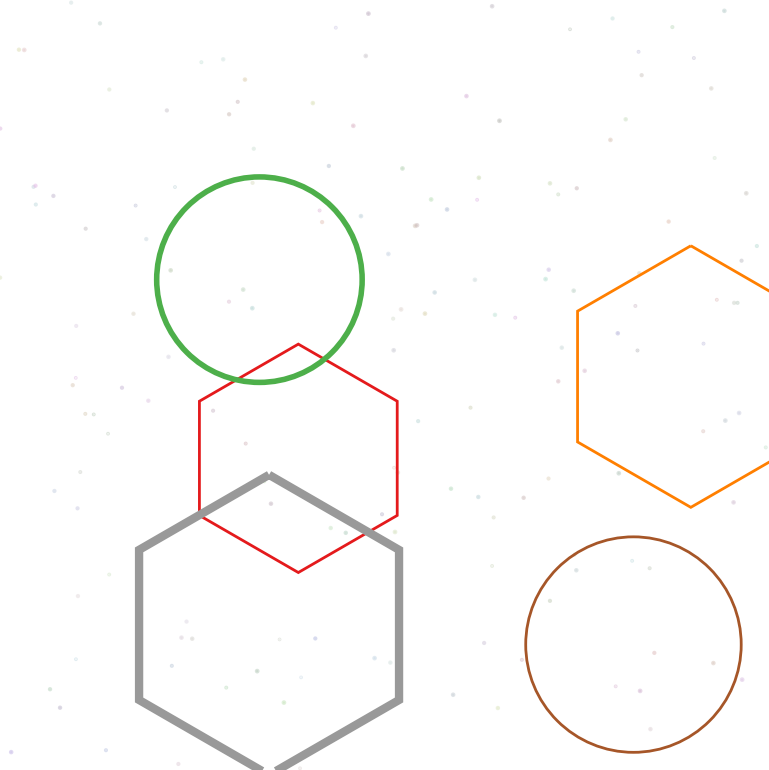[{"shape": "hexagon", "thickness": 1, "radius": 0.74, "center": [0.387, 0.405]}, {"shape": "circle", "thickness": 2, "radius": 0.67, "center": [0.337, 0.637]}, {"shape": "hexagon", "thickness": 1, "radius": 0.85, "center": [0.897, 0.511]}, {"shape": "circle", "thickness": 1, "radius": 0.7, "center": [0.823, 0.163]}, {"shape": "hexagon", "thickness": 3, "radius": 0.97, "center": [0.349, 0.188]}]